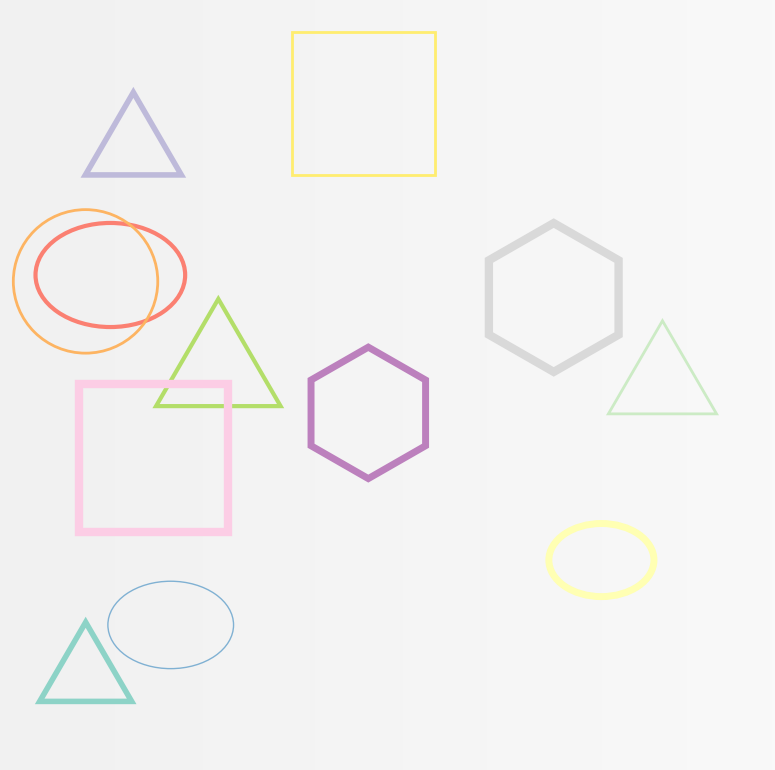[{"shape": "triangle", "thickness": 2, "radius": 0.34, "center": [0.111, 0.123]}, {"shape": "oval", "thickness": 2.5, "radius": 0.34, "center": [0.776, 0.273]}, {"shape": "triangle", "thickness": 2, "radius": 0.36, "center": [0.172, 0.809]}, {"shape": "oval", "thickness": 1.5, "radius": 0.48, "center": [0.142, 0.643]}, {"shape": "oval", "thickness": 0.5, "radius": 0.41, "center": [0.22, 0.188]}, {"shape": "circle", "thickness": 1, "radius": 0.47, "center": [0.11, 0.635]}, {"shape": "triangle", "thickness": 1.5, "radius": 0.46, "center": [0.282, 0.519]}, {"shape": "square", "thickness": 3, "radius": 0.48, "center": [0.198, 0.405]}, {"shape": "hexagon", "thickness": 3, "radius": 0.48, "center": [0.715, 0.614]}, {"shape": "hexagon", "thickness": 2.5, "radius": 0.43, "center": [0.475, 0.464]}, {"shape": "triangle", "thickness": 1, "radius": 0.4, "center": [0.855, 0.503]}, {"shape": "square", "thickness": 1, "radius": 0.46, "center": [0.469, 0.866]}]